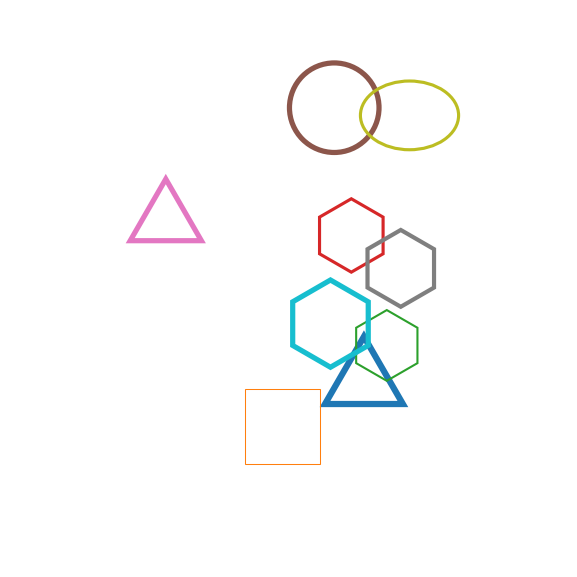[{"shape": "triangle", "thickness": 3, "radius": 0.39, "center": [0.63, 0.338]}, {"shape": "square", "thickness": 0.5, "radius": 0.32, "center": [0.489, 0.26]}, {"shape": "hexagon", "thickness": 1, "radius": 0.31, "center": [0.67, 0.401]}, {"shape": "hexagon", "thickness": 1.5, "radius": 0.32, "center": [0.608, 0.591]}, {"shape": "circle", "thickness": 2.5, "radius": 0.39, "center": [0.579, 0.813]}, {"shape": "triangle", "thickness": 2.5, "radius": 0.36, "center": [0.287, 0.618]}, {"shape": "hexagon", "thickness": 2, "radius": 0.33, "center": [0.694, 0.534]}, {"shape": "oval", "thickness": 1.5, "radius": 0.42, "center": [0.709, 0.799]}, {"shape": "hexagon", "thickness": 2.5, "radius": 0.38, "center": [0.572, 0.439]}]